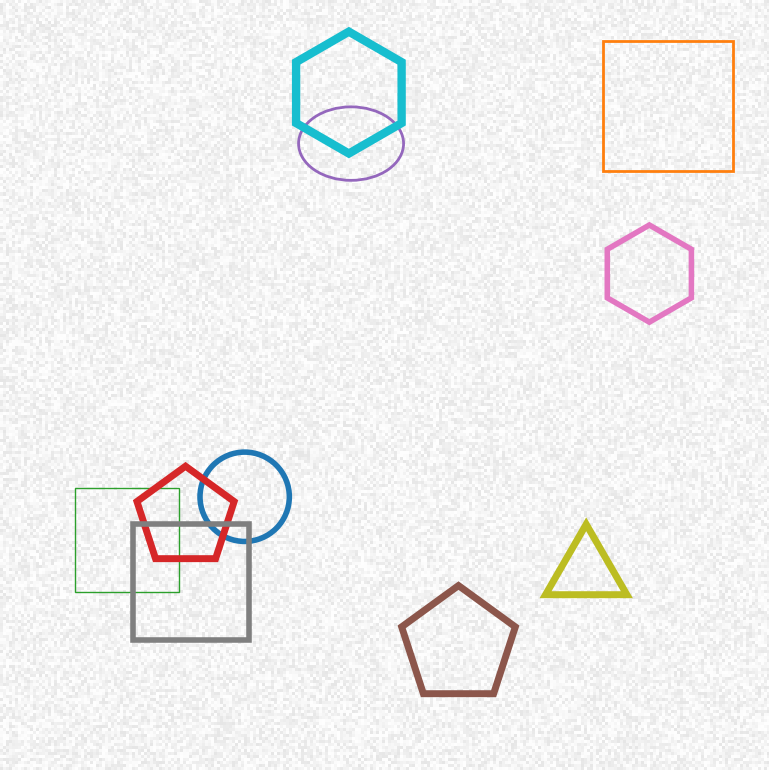[{"shape": "circle", "thickness": 2, "radius": 0.29, "center": [0.318, 0.355]}, {"shape": "square", "thickness": 1, "radius": 0.42, "center": [0.867, 0.863]}, {"shape": "square", "thickness": 0.5, "radius": 0.34, "center": [0.165, 0.299]}, {"shape": "pentagon", "thickness": 2.5, "radius": 0.33, "center": [0.241, 0.328]}, {"shape": "oval", "thickness": 1, "radius": 0.34, "center": [0.456, 0.814]}, {"shape": "pentagon", "thickness": 2.5, "radius": 0.39, "center": [0.595, 0.162]}, {"shape": "hexagon", "thickness": 2, "radius": 0.32, "center": [0.843, 0.645]}, {"shape": "square", "thickness": 2, "radius": 0.38, "center": [0.248, 0.244]}, {"shape": "triangle", "thickness": 2.5, "radius": 0.3, "center": [0.761, 0.258]}, {"shape": "hexagon", "thickness": 3, "radius": 0.4, "center": [0.453, 0.88]}]